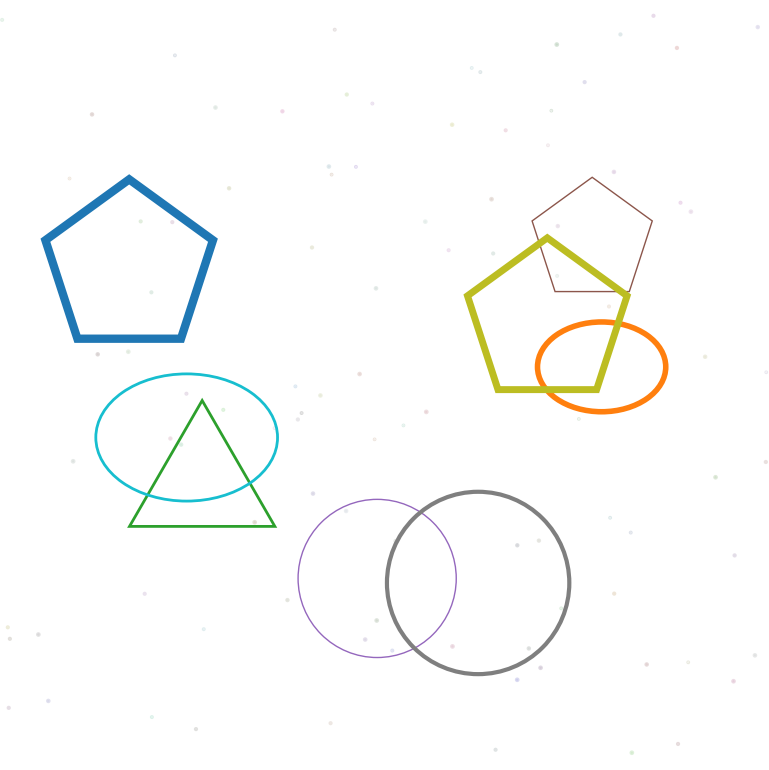[{"shape": "pentagon", "thickness": 3, "radius": 0.57, "center": [0.168, 0.653]}, {"shape": "oval", "thickness": 2, "radius": 0.42, "center": [0.781, 0.524]}, {"shape": "triangle", "thickness": 1, "radius": 0.54, "center": [0.263, 0.371]}, {"shape": "circle", "thickness": 0.5, "radius": 0.51, "center": [0.49, 0.249]}, {"shape": "pentagon", "thickness": 0.5, "radius": 0.41, "center": [0.769, 0.688]}, {"shape": "circle", "thickness": 1.5, "radius": 0.59, "center": [0.621, 0.243]}, {"shape": "pentagon", "thickness": 2.5, "radius": 0.54, "center": [0.711, 0.582]}, {"shape": "oval", "thickness": 1, "radius": 0.59, "center": [0.242, 0.432]}]